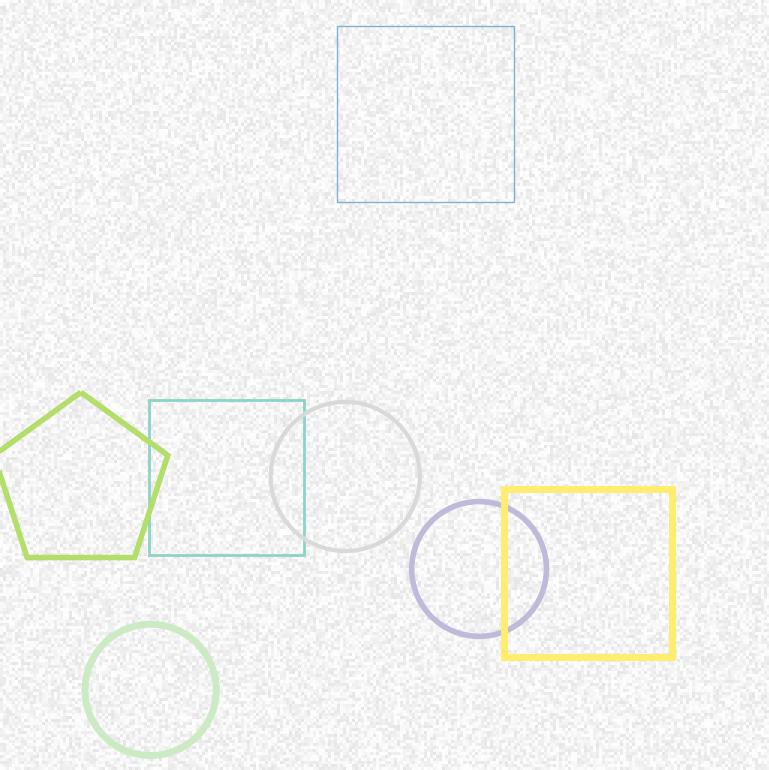[{"shape": "square", "thickness": 1, "radius": 0.5, "center": [0.294, 0.38]}, {"shape": "circle", "thickness": 2, "radius": 0.44, "center": [0.622, 0.261]}, {"shape": "square", "thickness": 0.5, "radius": 0.57, "center": [0.553, 0.852]}, {"shape": "pentagon", "thickness": 2, "radius": 0.59, "center": [0.105, 0.372]}, {"shape": "circle", "thickness": 1.5, "radius": 0.48, "center": [0.448, 0.381]}, {"shape": "circle", "thickness": 2.5, "radius": 0.43, "center": [0.196, 0.104]}, {"shape": "square", "thickness": 2.5, "radius": 0.55, "center": [0.763, 0.256]}]